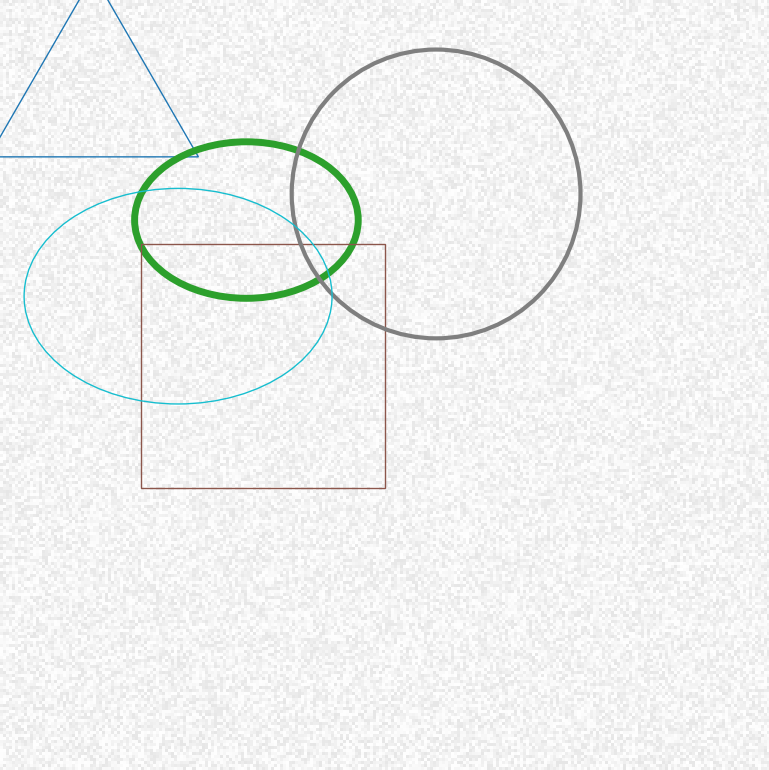[{"shape": "triangle", "thickness": 0.5, "radius": 0.79, "center": [0.121, 0.875]}, {"shape": "oval", "thickness": 2.5, "radius": 0.73, "center": [0.32, 0.714]}, {"shape": "square", "thickness": 0.5, "radius": 0.79, "center": [0.342, 0.525]}, {"shape": "circle", "thickness": 1.5, "radius": 0.94, "center": [0.566, 0.748]}, {"shape": "oval", "thickness": 0.5, "radius": 1.0, "center": [0.231, 0.615]}]